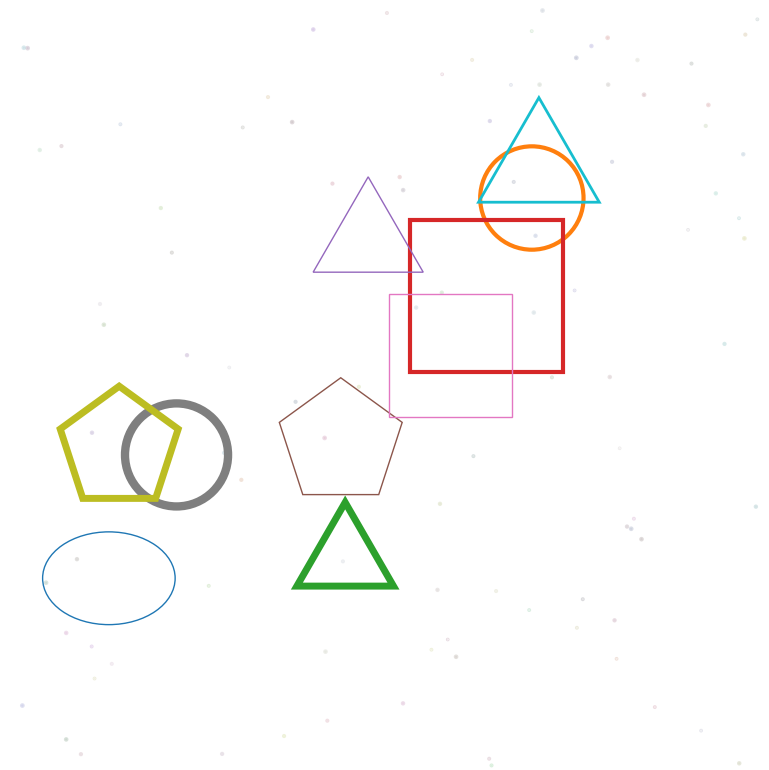[{"shape": "oval", "thickness": 0.5, "radius": 0.43, "center": [0.141, 0.249]}, {"shape": "circle", "thickness": 1.5, "radius": 0.34, "center": [0.691, 0.743]}, {"shape": "triangle", "thickness": 2.5, "radius": 0.36, "center": [0.448, 0.275]}, {"shape": "square", "thickness": 1.5, "radius": 0.5, "center": [0.632, 0.615]}, {"shape": "triangle", "thickness": 0.5, "radius": 0.41, "center": [0.478, 0.688]}, {"shape": "pentagon", "thickness": 0.5, "radius": 0.42, "center": [0.443, 0.426]}, {"shape": "square", "thickness": 0.5, "radius": 0.4, "center": [0.585, 0.539]}, {"shape": "circle", "thickness": 3, "radius": 0.33, "center": [0.229, 0.409]}, {"shape": "pentagon", "thickness": 2.5, "radius": 0.4, "center": [0.155, 0.418]}, {"shape": "triangle", "thickness": 1, "radius": 0.45, "center": [0.7, 0.783]}]